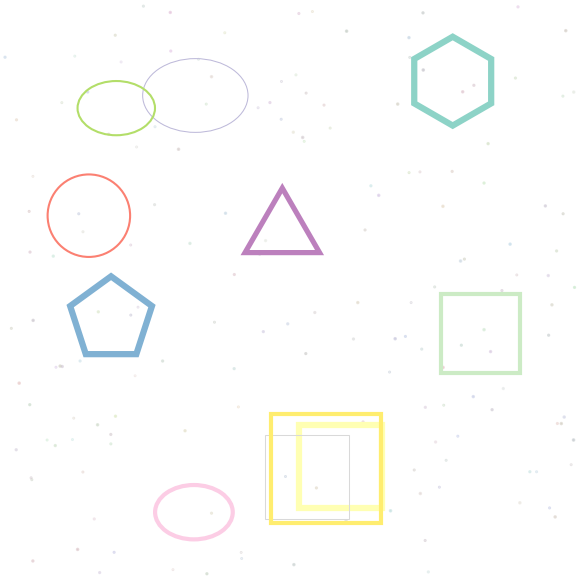[{"shape": "hexagon", "thickness": 3, "radius": 0.38, "center": [0.784, 0.859]}, {"shape": "square", "thickness": 3, "radius": 0.36, "center": [0.589, 0.191]}, {"shape": "oval", "thickness": 0.5, "radius": 0.46, "center": [0.338, 0.834]}, {"shape": "circle", "thickness": 1, "radius": 0.36, "center": [0.154, 0.626]}, {"shape": "pentagon", "thickness": 3, "radius": 0.37, "center": [0.192, 0.446]}, {"shape": "oval", "thickness": 1, "radius": 0.34, "center": [0.201, 0.812]}, {"shape": "oval", "thickness": 2, "radius": 0.34, "center": [0.336, 0.112]}, {"shape": "square", "thickness": 0.5, "radius": 0.36, "center": [0.532, 0.173]}, {"shape": "triangle", "thickness": 2.5, "radius": 0.37, "center": [0.489, 0.599]}, {"shape": "square", "thickness": 2, "radius": 0.34, "center": [0.832, 0.421]}, {"shape": "square", "thickness": 2, "radius": 0.47, "center": [0.565, 0.188]}]